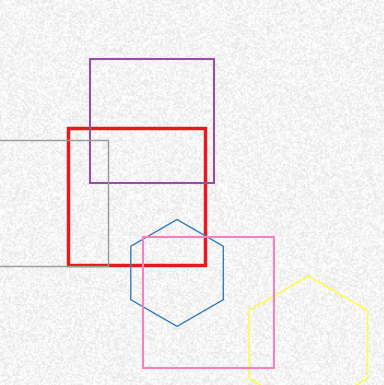[{"shape": "square", "thickness": 2.5, "radius": 0.89, "center": [0.355, 0.489]}, {"shape": "hexagon", "thickness": 1, "radius": 0.69, "center": [0.46, 0.291]}, {"shape": "square", "thickness": 1.5, "radius": 0.81, "center": [0.394, 0.686]}, {"shape": "hexagon", "thickness": 1, "radius": 0.89, "center": [0.801, 0.105]}, {"shape": "square", "thickness": 1.5, "radius": 0.85, "center": [0.542, 0.213]}, {"shape": "square", "thickness": 1, "radius": 0.82, "center": [0.117, 0.472]}]